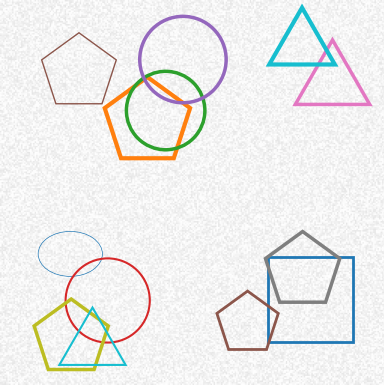[{"shape": "square", "thickness": 2, "radius": 0.55, "center": [0.806, 0.222]}, {"shape": "oval", "thickness": 0.5, "radius": 0.42, "center": [0.183, 0.341]}, {"shape": "pentagon", "thickness": 3, "radius": 0.58, "center": [0.383, 0.683]}, {"shape": "circle", "thickness": 2.5, "radius": 0.51, "center": [0.43, 0.713]}, {"shape": "circle", "thickness": 1.5, "radius": 0.55, "center": [0.28, 0.22]}, {"shape": "circle", "thickness": 2.5, "radius": 0.56, "center": [0.475, 0.845]}, {"shape": "pentagon", "thickness": 1, "radius": 0.51, "center": [0.205, 0.813]}, {"shape": "pentagon", "thickness": 2, "radius": 0.42, "center": [0.643, 0.16]}, {"shape": "triangle", "thickness": 2.5, "radius": 0.56, "center": [0.864, 0.785]}, {"shape": "pentagon", "thickness": 2.5, "radius": 0.51, "center": [0.786, 0.297]}, {"shape": "pentagon", "thickness": 2.5, "radius": 0.51, "center": [0.185, 0.122]}, {"shape": "triangle", "thickness": 3, "radius": 0.49, "center": [0.785, 0.882]}, {"shape": "triangle", "thickness": 1.5, "radius": 0.5, "center": [0.24, 0.102]}]